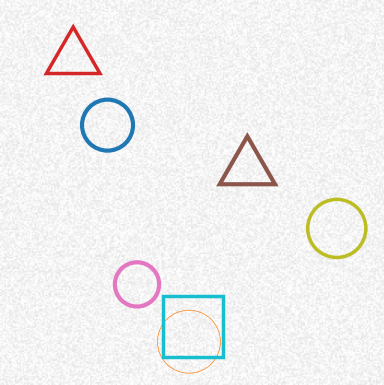[{"shape": "circle", "thickness": 3, "radius": 0.33, "center": [0.279, 0.675]}, {"shape": "circle", "thickness": 0.5, "radius": 0.41, "center": [0.491, 0.112]}, {"shape": "triangle", "thickness": 2.5, "radius": 0.4, "center": [0.19, 0.849]}, {"shape": "triangle", "thickness": 3, "radius": 0.42, "center": [0.642, 0.563]}, {"shape": "circle", "thickness": 3, "radius": 0.29, "center": [0.356, 0.261]}, {"shape": "circle", "thickness": 2.5, "radius": 0.38, "center": [0.875, 0.407]}, {"shape": "square", "thickness": 2.5, "radius": 0.39, "center": [0.502, 0.152]}]